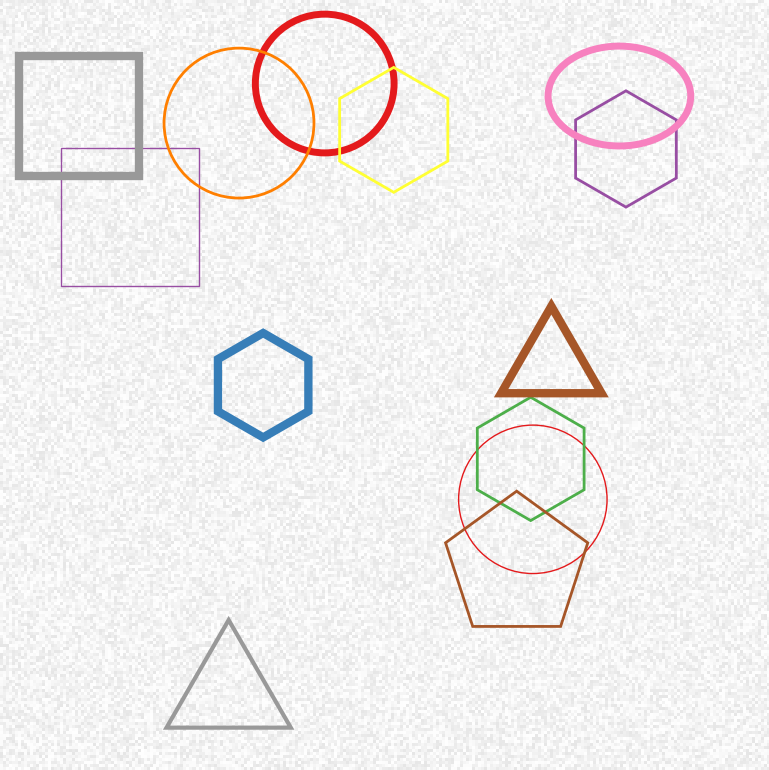[{"shape": "circle", "thickness": 0.5, "radius": 0.48, "center": [0.692, 0.352]}, {"shape": "circle", "thickness": 2.5, "radius": 0.45, "center": [0.422, 0.892]}, {"shape": "hexagon", "thickness": 3, "radius": 0.34, "center": [0.342, 0.5]}, {"shape": "hexagon", "thickness": 1, "radius": 0.4, "center": [0.689, 0.404]}, {"shape": "square", "thickness": 0.5, "radius": 0.45, "center": [0.169, 0.718]}, {"shape": "hexagon", "thickness": 1, "radius": 0.38, "center": [0.813, 0.807]}, {"shape": "circle", "thickness": 1, "radius": 0.49, "center": [0.31, 0.84]}, {"shape": "hexagon", "thickness": 1, "radius": 0.41, "center": [0.511, 0.831]}, {"shape": "pentagon", "thickness": 1, "radius": 0.49, "center": [0.671, 0.265]}, {"shape": "triangle", "thickness": 3, "radius": 0.38, "center": [0.716, 0.527]}, {"shape": "oval", "thickness": 2.5, "radius": 0.46, "center": [0.804, 0.875]}, {"shape": "triangle", "thickness": 1.5, "radius": 0.47, "center": [0.297, 0.102]}, {"shape": "square", "thickness": 3, "radius": 0.39, "center": [0.102, 0.849]}]